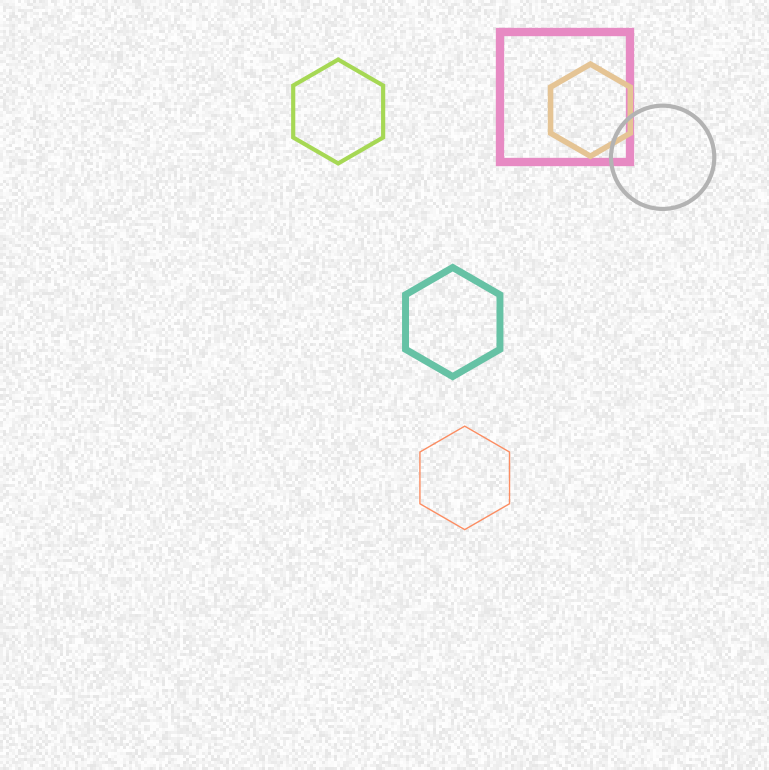[{"shape": "hexagon", "thickness": 2.5, "radius": 0.35, "center": [0.588, 0.582]}, {"shape": "hexagon", "thickness": 0.5, "radius": 0.34, "center": [0.604, 0.379]}, {"shape": "square", "thickness": 3, "radius": 0.42, "center": [0.734, 0.874]}, {"shape": "hexagon", "thickness": 1.5, "radius": 0.34, "center": [0.439, 0.855]}, {"shape": "hexagon", "thickness": 2, "radius": 0.3, "center": [0.767, 0.857]}, {"shape": "circle", "thickness": 1.5, "radius": 0.34, "center": [0.861, 0.796]}]